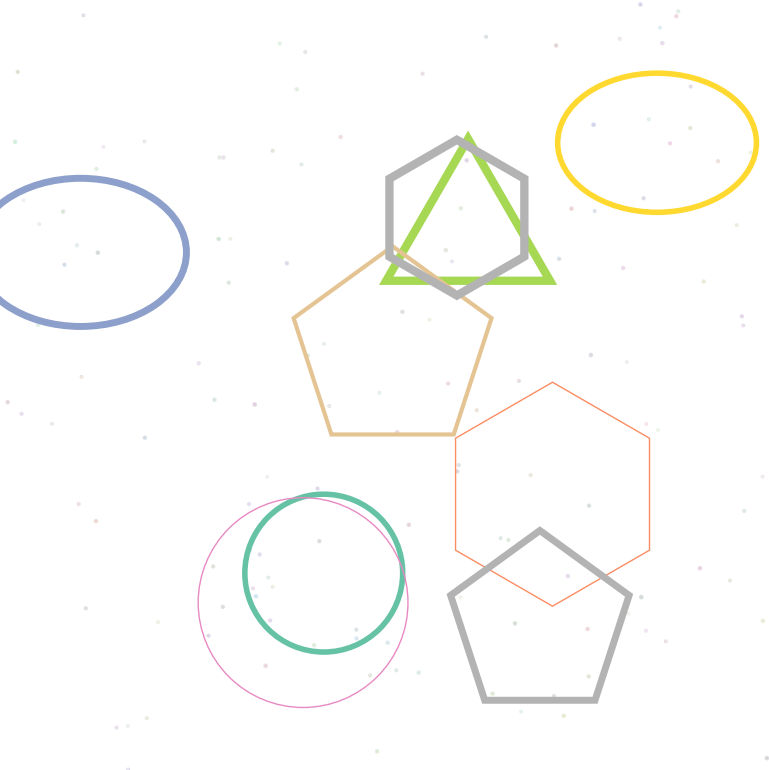[{"shape": "circle", "thickness": 2, "radius": 0.51, "center": [0.42, 0.256]}, {"shape": "hexagon", "thickness": 0.5, "radius": 0.73, "center": [0.718, 0.358]}, {"shape": "oval", "thickness": 2.5, "radius": 0.69, "center": [0.105, 0.672]}, {"shape": "circle", "thickness": 0.5, "radius": 0.68, "center": [0.394, 0.217]}, {"shape": "triangle", "thickness": 3, "radius": 0.61, "center": [0.608, 0.697]}, {"shape": "oval", "thickness": 2, "radius": 0.65, "center": [0.853, 0.815]}, {"shape": "pentagon", "thickness": 1.5, "radius": 0.68, "center": [0.51, 0.545]}, {"shape": "hexagon", "thickness": 3, "radius": 0.51, "center": [0.593, 0.717]}, {"shape": "pentagon", "thickness": 2.5, "radius": 0.61, "center": [0.701, 0.189]}]